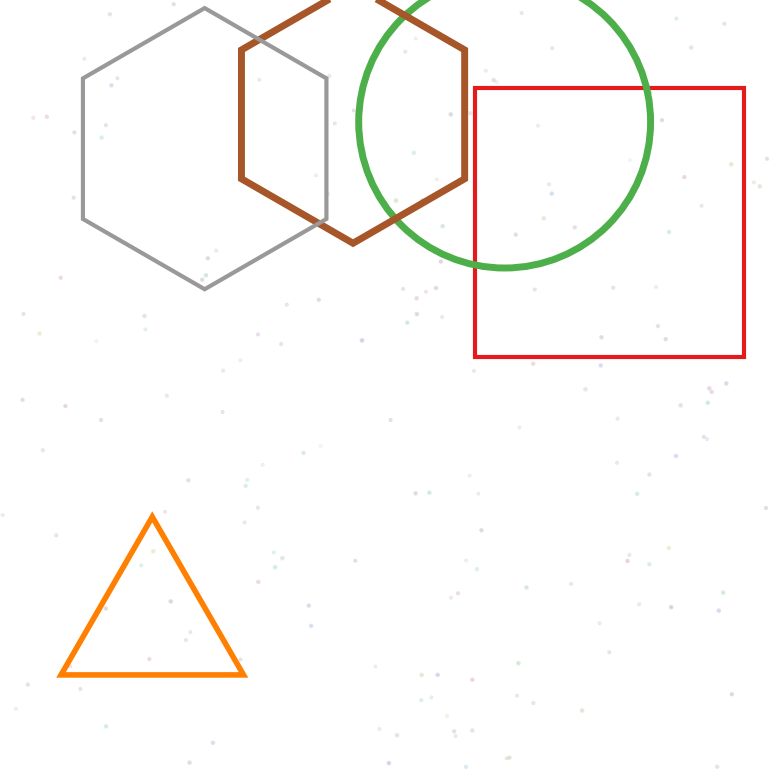[{"shape": "square", "thickness": 1.5, "radius": 0.87, "center": [0.792, 0.711]}, {"shape": "circle", "thickness": 2.5, "radius": 0.95, "center": [0.655, 0.841]}, {"shape": "triangle", "thickness": 2, "radius": 0.68, "center": [0.198, 0.192]}, {"shape": "hexagon", "thickness": 2.5, "radius": 0.84, "center": [0.459, 0.851]}, {"shape": "hexagon", "thickness": 1.5, "radius": 0.91, "center": [0.266, 0.807]}]